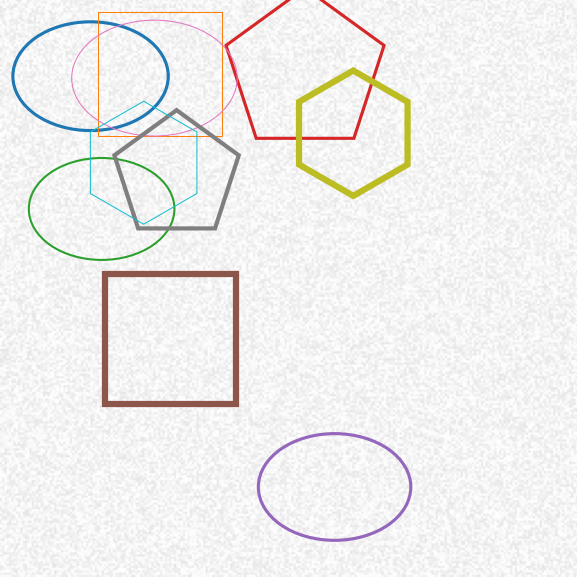[{"shape": "oval", "thickness": 1.5, "radius": 0.67, "center": [0.157, 0.867]}, {"shape": "square", "thickness": 0.5, "radius": 0.54, "center": [0.277, 0.87]}, {"shape": "oval", "thickness": 1, "radius": 0.63, "center": [0.176, 0.637]}, {"shape": "pentagon", "thickness": 1.5, "radius": 0.72, "center": [0.528, 0.876]}, {"shape": "oval", "thickness": 1.5, "radius": 0.66, "center": [0.579, 0.156]}, {"shape": "square", "thickness": 3, "radius": 0.57, "center": [0.296, 0.412]}, {"shape": "oval", "thickness": 0.5, "radius": 0.72, "center": [0.267, 0.864]}, {"shape": "pentagon", "thickness": 2, "radius": 0.57, "center": [0.306, 0.695]}, {"shape": "hexagon", "thickness": 3, "radius": 0.54, "center": [0.612, 0.768]}, {"shape": "hexagon", "thickness": 0.5, "radius": 0.53, "center": [0.249, 0.717]}]